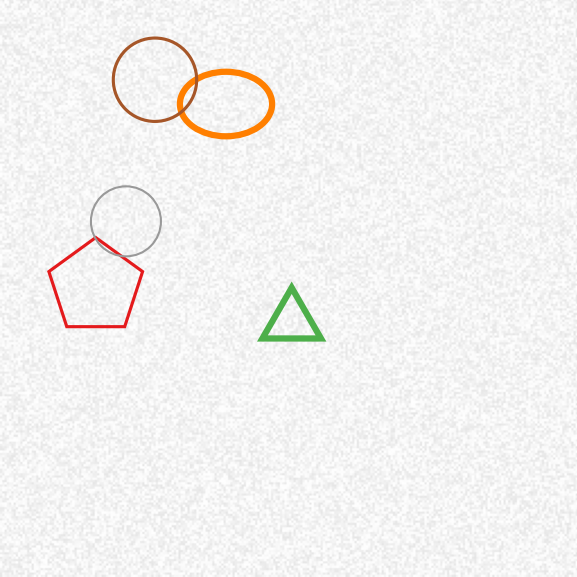[{"shape": "pentagon", "thickness": 1.5, "radius": 0.43, "center": [0.166, 0.502]}, {"shape": "triangle", "thickness": 3, "radius": 0.29, "center": [0.505, 0.442]}, {"shape": "oval", "thickness": 3, "radius": 0.4, "center": [0.391, 0.819]}, {"shape": "circle", "thickness": 1.5, "radius": 0.36, "center": [0.268, 0.861]}, {"shape": "circle", "thickness": 1, "radius": 0.3, "center": [0.218, 0.616]}]